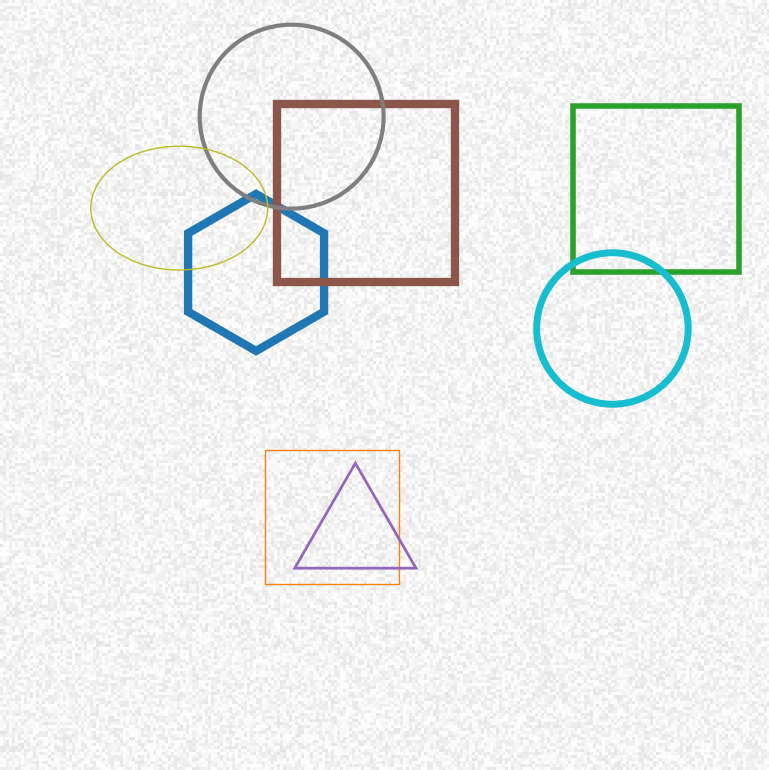[{"shape": "hexagon", "thickness": 3, "radius": 0.51, "center": [0.333, 0.646]}, {"shape": "square", "thickness": 0.5, "radius": 0.43, "center": [0.432, 0.329]}, {"shape": "square", "thickness": 2, "radius": 0.54, "center": [0.852, 0.755]}, {"shape": "triangle", "thickness": 1, "radius": 0.45, "center": [0.462, 0.308]}, {"shape": "square", "thickness": 3, "radius": 0.58, "center": [0.476, 0.75]}, {"shape": "circle", "thickness": 1.5, "radius": 0.6, "center": [0.379, 0.849]}, {"shape": "oval", "thickness": 0.5, "radius": 0.57, "center": [0.233, 0.73]}, {"shape": "circle", "thickness": 2.5, "radius": 0.49, "center": [0.795, 0.573]}]